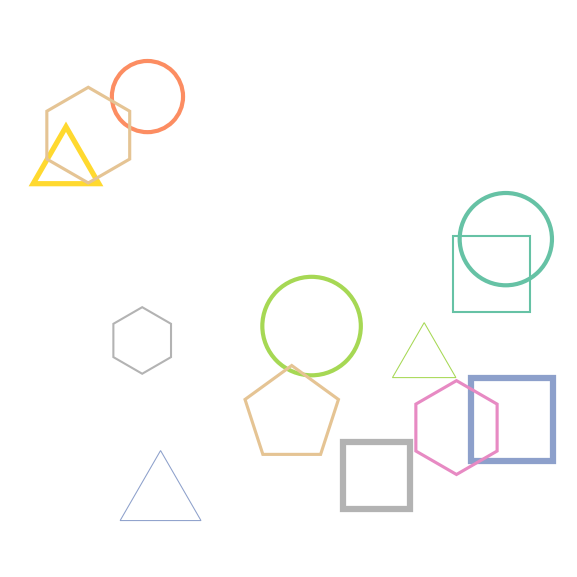[{"shape": "square", "thickness": 1, "radius": 0.33, "center": [0.851, 0.524]}, {"shape": "circle", "thickness": 2, "radius": 0.4, "center": [0.876, 0.585]}, {"shape": "circle", "thickness": 2, "radius": 0.31, "center": [0.255, 0.832]}, {"shape": "square", "thickness": 3, "radius": 0.36, "center": [0.886, 0.272]}, {"shape": "triangle", "thickness": 0.5, "radius": 0.4, "center": [0.278, 0.138]}, {"shape": "hexagon", "thickness": 1.5, "radius": 0.41, "center": [0.79, 0.259]}, {"shape": "circle", "thickness": 2, "radius": 0.43, "center": [0.54, 0.435]}, {"shape": "triangle", "thickness": 0.5, "radius": 0.32, "center": [0.735, 0.377]}, {"shape": "triangle", "thickness": 2.5, "radius": 0.33, "center": [0.114, 0.714]}, {"shape": "hexagon", "thickness": 1.5, "radius": 0.41, "center": [0.153, 0.765]}, {"shape": "pentagon", "thickness": 1.5, "radius": 0.43, "center": [0.505, 0.281]}, {"shape": "hexagon", "thickness": 1, "radius": 0.29, "center": [0.246, 0.41]}, {"shape": "square", "thickness": 3, "radius": 0.29, "center": [0.652, 0.175]}]